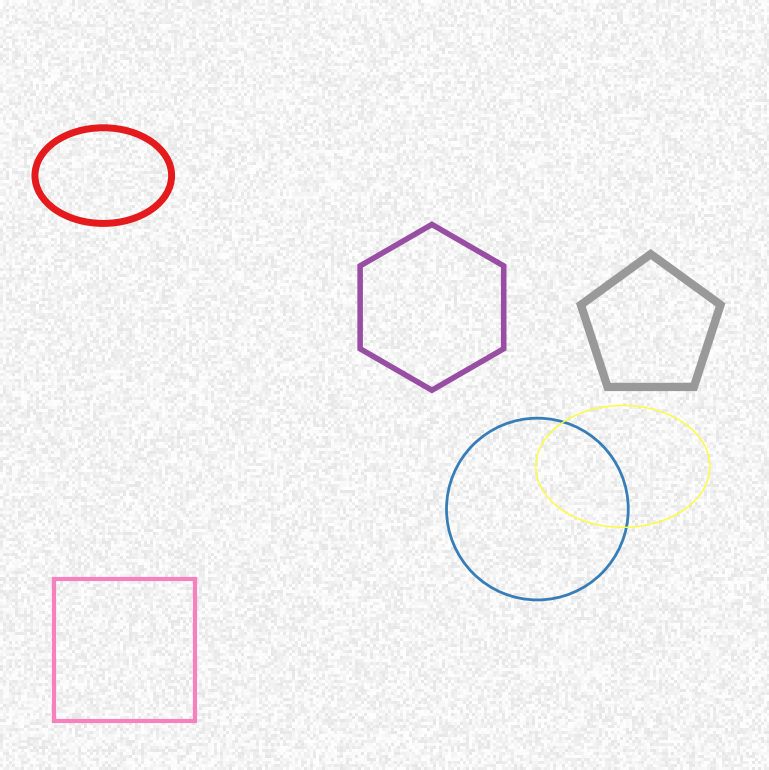[{"shape": "oval", "thickness": 2.5, "radius": 0.44, "center": [0.134, 0.772]}, {"shape": "circle", "thickness": 1, "radius": 0.59, "center": [0.698, 0.339]}, {"shape": "hexagon", "thickness": 2, "radius": 0.54, "center": [0.561, 0.601]}, {"shape": "oval", "thickness": 0.5, "radius": 0.57, "center": [0.809, 0.394]}, {"shape": "square", "thickness": 1.5, "radius": 0.46, "center": [0.162, 0.156]}, {"shape": "pentagon", "thickness": 3, "radius": 0.48, "center": [0.845, 0.575]}]